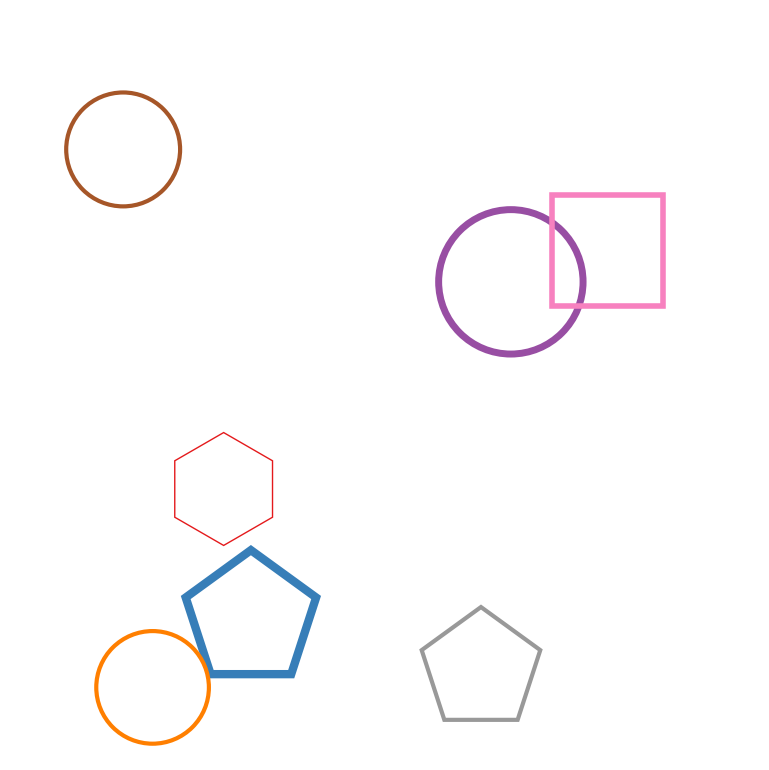[{"shape": "hexagon", "thickness": 0.5, "radius": 0.37, "center": [0.29, 0.365]}, {"shape": "pentagon", "thickness": 3, "radius": 0.45, "center": [0.326, 0.197]}, {"shape": "circle", "thickness": 2.5, "radius": 0.47, "center": [0.663, 0.634]}, {"shape": "circle", "thickness": 1.5, "radius": 0.37, "center": [0.198, 0.107]}, {"shape": "circle", "thickness": 1.5, "radius": 0.37, "center": [0.16, 0.806]}, {"shape": "square", "thickness": 2, "radius": 0.36, "center": [0.79, 0.675]}, {"shape": "pentagon", "thickness": 1.5, "radius": 0.4, "center": [0.625, 0.131]}]